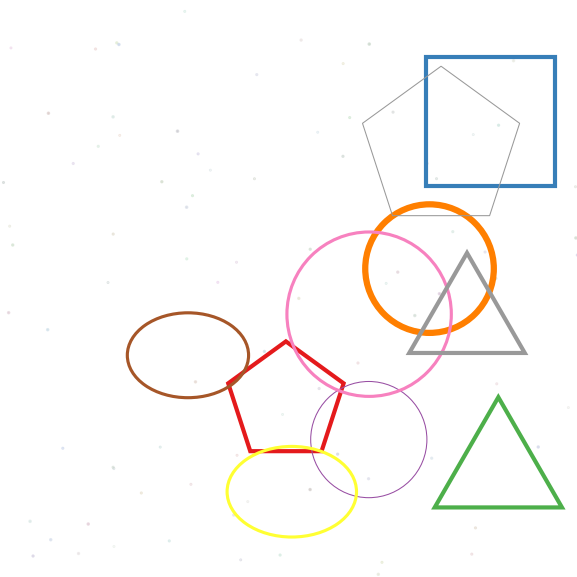[{"shape": "pentagon", "thickness": 2, "radius": 0.53, "center": [0.495, 0.303]}, {"shape": "square", "thickness": 2, "radius": 0.56, "center": [0.849, 0.789]}, {"shape": "triangle", "thickness": 2, "radius": 0.64, "center": [0.863, 0.184]}, {"shape": "circle", "thickness": 0.5, "radius": 0.5, "center": [0.639, 0.238]}, {"shape": "circle", "thickness": 3, "radius": 0.56, "center": [0.744, 0.534]}, {"shape": "oval", "thickness": 1.5, "radius": 0.56, "center": [0.505, 0.148]}, {"shape": "oval", "thickness": 1.5, "radius": 0.52, "center": [0.325, 0.384]}, {"shape": "circle", "thickness": 1.5, "radius": 0.71, "center": [0.639, 0.455]}, {"shape": "pentagon", "thickness": 0.5, "radius": 0.72, "center": [0.764, 0.741]}, {"shape": "triangle", "thickness": 2, "radius": 0.58, "center": [0.809, 0.446]}]